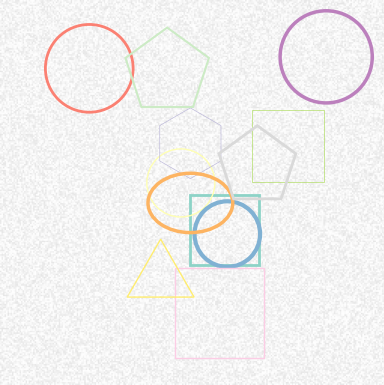[{"shape": "square", "thickness": 2, "radius": 0.45, "center": [0.583, 0.403]}, {"shape": "circle", "thickness": 1, "radius": 0.44, "center": [0.47, 0.525]}, {"shape": "hexagon", "thickness": 0.5, "radius": 0.46, "center": [0.494, 0.628]}, {"shape": "circle", "thickness": 2, "radius": 0.57, "center": [0.232, 0.822]}, {"shape": "circle", "thickness": 3, "radius": 0.43, "center": [0.59, 0.392]}, {"shape": "oval", "thickness": 2.5, "radius": 0.55, "center": [0.494, 0.473]}, {"shape": "square", "thickness": 0.5, "radius": 0.47, "center": [0.748, 0.621]}, {"shape": "square", "thickness": 1, "radius": 0.58, "center": [0.57, 0.187]}, {"shape": "pentagon", "thickness": 2, "radius": 0.52, "center": [0.668, 0.568]}, {"shape": "circle", "thickness": 2.5, "radius": 0.6, "center": [0.847, 0.852]}, {"shape": "pentagon", "thickness": 1.5, "radius": 0.57, "center": [0.434, 0.814]}, {"shape": "triangle", "thickness": 1, "radius": 0.5, "center": [0.417, 0.279]}]